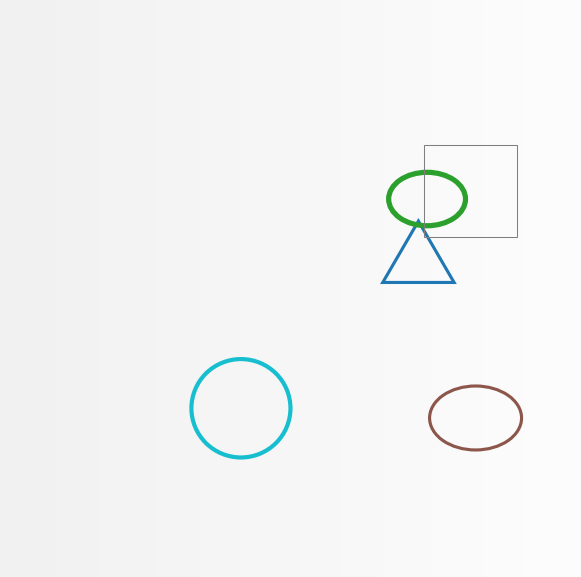[{"shape": "triangle", "thickness": 1.5, "radius": 0.35, "center": [0.72, 0.545]}, {"shape": "oval", "thickness": 2.5, "radius": 0.33, "center": [0.735, 0.654]}, {"shape": "oval", "thickness": 1.5, "radius": 0.4, "center": [0.818, 0.275]}, {"shape": "square", "thickness": 0.5, "radius": 0.4, "center": [0.809, 0.669]}, {"shape": "circle", "thickness": 2, "radius": 0.43, "center": [0.415, 0.292]}]